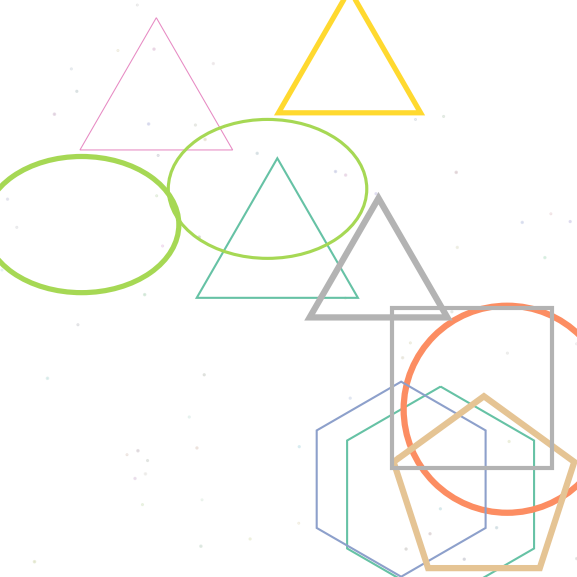[{"shape": "triangle", "thickness": 1, "radius": 0.81, "center": [0.48, 0.564]}, {"shape": "hexagon", "thickness": 1, "radius": 0.93, "center": [0.763, 0.143]}, {"shape": "circle", "thickness": 3, "radius": 0.9, "center": [0.878, 0.29]}, {"shape": "hexagon", "thickness": 1, "radius": 0.84, "center": [0.695, 0.169]}, {"shape": "triangle", "thickness": 0.5, "radius": 0.76, "center": [0.271, 0.816]}, {"shape": "oval", "thickness": 2.5, "radius": 0.84, "center": [0.141, 0.61]}, {"shape": "oval", "thickness": 1.5, "radius": 0.86, "center": [0.463, 0.672]}, {"shape": "triangle", "thickness": 2.5, "radius": 0.71, "center": [0.605, 0.875]}, {"shape": "pentagon", "thickness": 3, "radius": 0.82, "center": [0.838, 0.148]}, {"shape": "square", "thickness": 2, "radius": 0.69, "center": [0.818, 0.328]}, {"shape": "triangle", "thickness": 3, "radius": 0.69, "center": [0.655, 0.518]}]